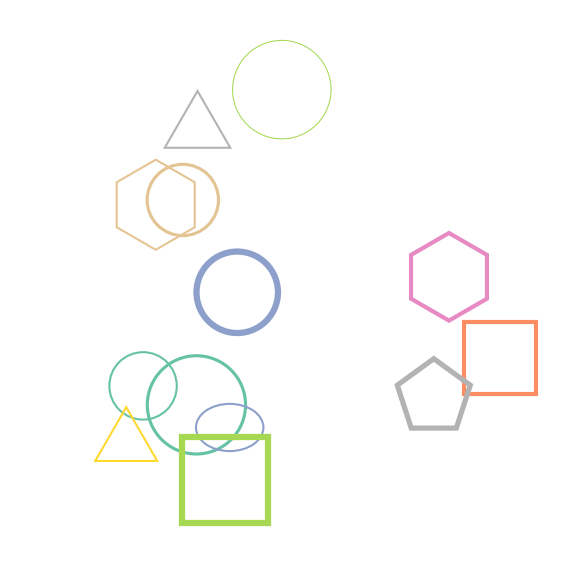[{"shape": "circle", "thickness": 1.5, "radius": 0.43, "center": [0.34, 0.298]}, {"shape": "circle", "thickness": 1, "radius": 0.29, "center": [0.248, 0.331]}, {"shape": "square", "thickness": 2, "radius": 0.31, "center": [0.865, 0.379]}, {"shape": "circle", "thickness": 3, "radius": 0.35, "center": [0.411, 0.493]}, {"shape": "oval", "thickness": 1, "radius": 0.29, "center": [0.398, 0.259]}, {"shape": "hexagon", "thickness": 2, "radius": 0.38, "center": [0.777, 0.52]}, {"shape": "circle", "thickness": 0.5, "radius": 0.43, "center": [0.488, 0.844]}, {"shape": "square", "thickness": 3, "radius": 0.37, "center": [0.39, 0.168]}, {"shape": "triangle", "thickness": 1, "radius": 0.31, "center": [0.219, 0.232]}, {"shape": "hexagon", "thickness": 1, "radius": 0.39, "center": [0.27, 0.645]}, {"shape": "circle", "thickness": 1.5, "radius": 0.31, "center": [0.317, 0.653]}, {"shape": "pentagon", "thickness": 2.5, "radius": 0.33, "center": [0.751, 0.312]}, {"shape": "triangle", "thickness": 1, "radius": 0.33, "center": [0.342, 0.776]}]